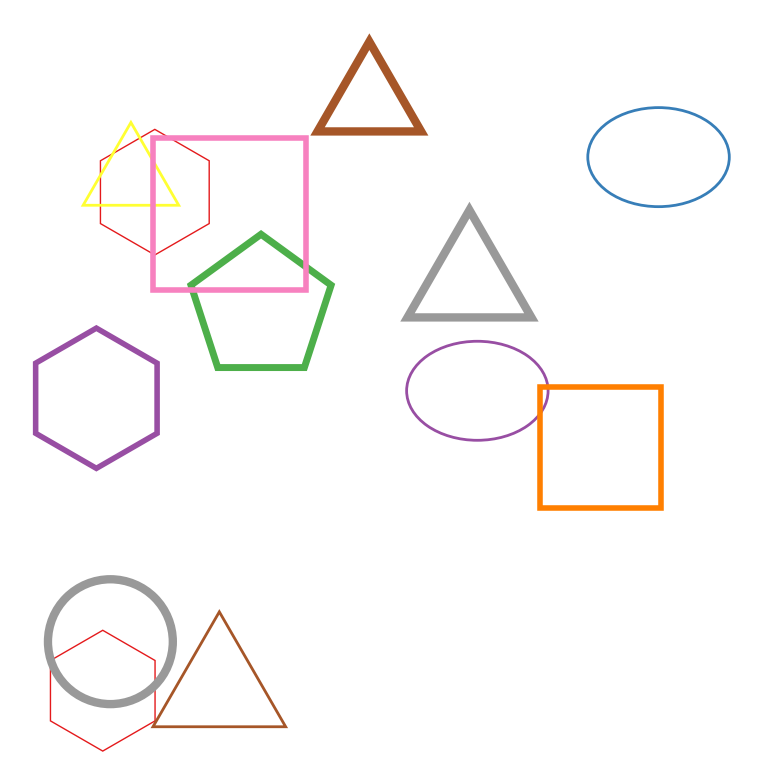[{"shape": "hexagon", "thickness": 0.5, "radius": 0.39, "center": [0.133, 0.103]}, {"shape": "hexagon", "thickness": 0.5, "radius": 0.41, "center": [0.201, 0.75]}, {"shape": "oval", "thickness": 1, "radius": 0.46, "center": [0.855, 0.796]}, {"shape": "pentagon", "thickness": 2.5, "radius": 0.48, "center": [0.339, 0.6]}, {"shape": "hexagon", "thickness": 2, "radius": 0.46, "center": [0.125, 0.483]}, {"shape": "oval", "thickness": 1, "radius": 0.46, "center": [0.62, 0.492]}, {"shape": "square", "thickness": 2, "radius": 0.39, "center": [0.78, 0.418]}, {"shape": "triangle", "thickness": 1, "radius": 0.36, "center": [0.17, 0.769]}, {"shape": "triangle", "thickness": 3, "radius": 0.39, "center": [0.48, 0.868]}, {"shape": "triangle", "thickness": 1, "radius": 0.5, "center": [0.285, 0.106]}, {"shape": "square", "thickness": 2, "radius": 0.49, "center": [0.298, 0.723]}, {"shape": "triangle", "thickness": 3, "radius": 0.46, "center": [0.61, 0.634]}, {"shape": "circle", "thickness": 3, "radius": 0.41, "center": [0.143, 0.167]}]